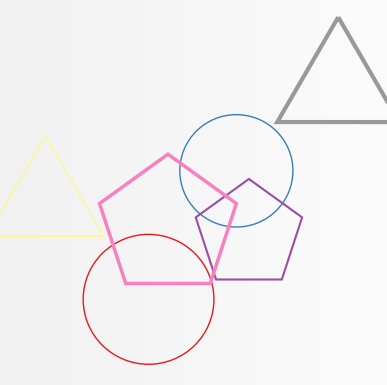[{"shape": "circle", "thickness": 1, "radius": 0.84, "center": [0.383, 0.223]}, {"shape": "circle", "thickness": 1, "radius": 0.73, "center": [0.61, 0.556]}, {"shape": "pentagon", "thickness": 1.5, "radius": 0.72, "center": [0.642, 0.391]}, {"shape": "triangle", "thickness": 0.5, "radius": 0.87, "center": [0.117, 0.473]}, {"shape": "pentagon", "thickness": 2.5, "radius": 0.93, "center": [0.433, 0.414]}, {"shape": "triangle", "thickness": 3, "radius": 0.91, "center": [0.873, 0.774]}]